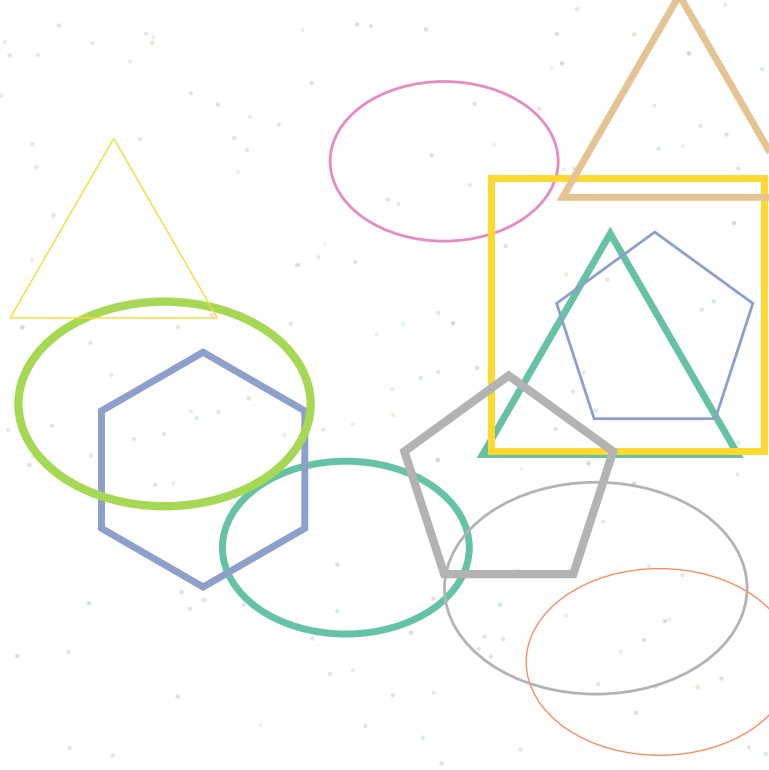[{"shape": "oval", "thickness": 2.5, "radius": 0.8, "center": [0.449, 0.289]}, {"shape": "triangle", "thickness": 2.5, "radius": 0.96, "center": [0.793, 0.505]}, {"shape": "oval", "thickness": 0.5, "radius": 0.87, "center": [0.857, 0.14]}, {"shape": "hexagon", "thickness": 2.5, "radius": 0.76, "center": [0.264, 0.39]}, {"shape": "pentagon", "thickness": 1, "radius": 0.67, "center": [0.85, 0.565]}, {"shape": "oval", "thickness": 1, "radius": 0.74, "center": [0.577, 0.79]}, {"shape": "oval", "thickness": 3, "radius": 0.95, "center": [0.214, 0.475]}, {"shape": "square", "thickness": 2.5, "radius": 0.89, "center": [0.815, 0.592]}, {"shape": "triangle", "thickness": 0.5, "radius": 0.78, "center": [0.148, 0.665]}, {"shape": "triangle", "thickness": 2.5, "radius": 0.87, "center": [0.882, 0.831]}, {"shape": "pentagon", "thickness": 3, "radius": 0.71, "center": [0.661, 0.37]}, {"shape": "oval", "thickness": 1, "radius": 0.98, "center": [0.774, 0.236]}]